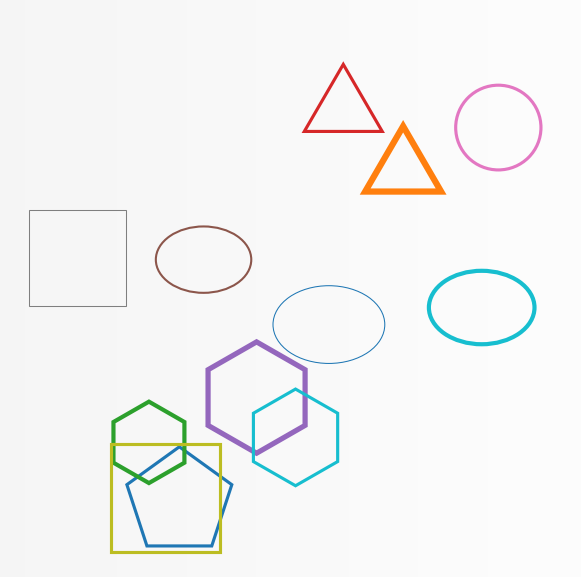[{"shape": "oval", "thickness": 0.5, "radius": 0.48, "center": [0.566, 0.437]}, {"shape": "pentagon", "thickness": 1.5, "radius": 0.47, "center": [0.309, 0.131]}, {"shape": "triangle", "thickness": 3, "radius": 0.38, "center": [0.694, 0.705]}, {"shape": "hexagon", "thickness": 2, "radius": 0.35, "center": [0.256, 0.233]}, {"shape": "triangle", "thickness": 1.5, "radius": 0.39, "center": [0.591, 0.81]}, {"shape": "hexagon", "thickness": 2.5, "radius": 0.48, "center": [0.441, 0.311]}, {"shape": "oval", "thickness": 1, "radius": 0.41, "center": [0.35, 0.55]}, {"shape": "circle", "thickness": 1.5, "radius": 0.37, "center": [0.857, 0.778]}, {"shape": "square", "thickness": 0.5, "radius": 0.42, "center": [0.133, 0.553]}, {"shape": "square", "thickness": 1.5, "radius": 0.47, "center": [0.285, 0.136]}, {"shape": "hexagon", "thickness": 1.5, "radius": 0.42, "center": [0.508, 0.242]}, {"shape": "oval", "thickness": 2, "radius": 0.45, "center": [0.829, 0.467]}]